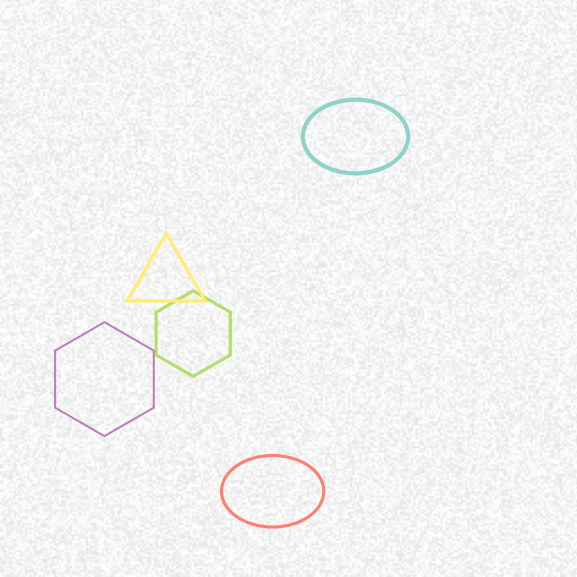[{"shape": "oval", "thickness": 2, "radius": 0.46, "center": [0.616, 0.763]}, {"shape": "oval", "thickness": 1.5, "radius": 0.44, "center": [0.472, 0.148]}, {"shape": "hexagon", "thickness": 1.5, "radius": 0.37, "center": [0.335, 0.422]}, {"shape": "hexagon", "thickness": 1, "radius": 0.49, "center": [0.181, 0.343]}, {"shape": "triangle", "thickness": 1.5, "radius": 0.39, "center": [0.288, 0.517]}]